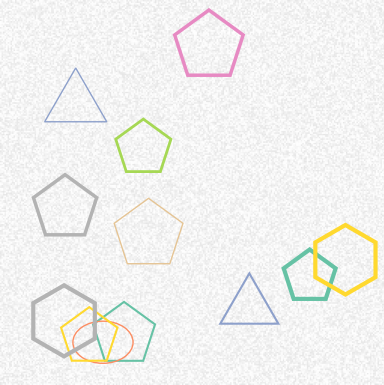[{"shape": "pentagon", "thickness": 3, "radius": 0.35, "center": [0.804, 0.281]}, {"shape": "pentagon", "thickness": 1.5, "radius": 0.42, "center": [0.322, 0.131]}, {"shape": "oval", "thickness": 1, "radius": 0.39, "center": [0.267, 0.111]}, {"shape": "triangle", "thickness": 1, "radius": 0.47, "center": [0.197, 0.73]}, {"shape": "triangle", "thickness": 1.5, "radius": 0.44, "center": [0.648, 0.203]}, {"shape": "pentagon", "thickness": 2.5, "radius": 0.47, "center": [0.543, 0.88]}, {"shape": "pentagon", "thickness": 2, "radius": 0.38, "center": [0.372, 0.615]}, {"shape": "pentagon", "thickness": 1.5, "radius": 0.38, "center": [0.232, 0.125]}, {"shape": "hexagon", "thickness": 3, "radius": 0.45, "center": [0.897, 0.325]}, {"shape": "pentagon", "thickness": 1, "radius": 0.47, "center": [0.386, 0.391]}, {"shape": "hexagon", "thickness": 3, "radius": 0.46, "center": [0.166, 0.167]}, {"shape": "pentagon", "thickness": 2.5, "radius": 0.43, "center": [0.169, 0.46]}]